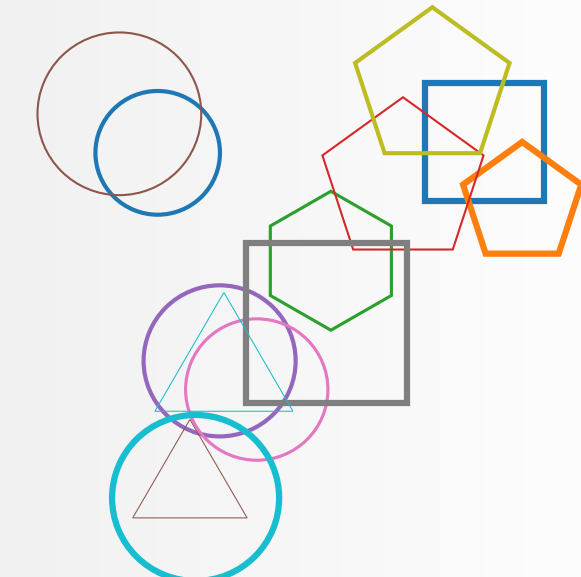[{"shape": "square", "thickness": 3, "radius": 0.51, "center": [0.834, 0.753]}, {"shape": "circle", "thickness": 2, "radius": 0.54, "center": [0.271, 0.734]}, {"shape": "pentagon", "thickness": 3, "radius": 0.53, "center": [0.898, 0.646]}, {"shape": "hexagon", "thickness": 1.5, "radius": 0.6, "center": [0.569, 0.548]}, {"shape": "pentagon", "thickness": 1, "radius": 0.73, "center": [0.693, 0.685]}, {"shape": "circle", "thickness": 2, "radius": 0.65, "center": [0.378, 0.374]}, {"shape": "triangle", "thickness": 0.5, "radius": 0.57, "center": [0.327, 0.159]}, {"shape": "circle", "thickness": 1, "radius": 0.7, "center": [0.205, 0.802]}, {"shape": "circle", "thickness": 1.5, "radius": 0.61, "center": [0.442, 0.325]}, {"shape": "square", "thickness": 3, "radius": 0.69, "center": [0.561, 0.44]}, {"shape": "pentagon", "thickness": 2, "radius": 0.7, "center": [0.744, 0.847]}, {"shape": "triangle", "thickness": 0.5, "radius": 0.69, "center": [0.385, 0.356]}, {"shape": "circle", "thickness": 3, "radius": 0.72, "center": [0.337, 0.137]}]